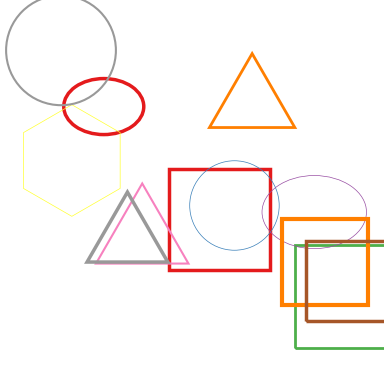[{"shape": "oval", "thickness": 2.5, "radius": 0.52, "center": [0.27, 0.723]}, {"shape": "square", "thickness": 2.5, "radius": 0.66, "center": [0.571, 0.431]}, {"shape": "circle", "thickness": 0.5, "radius": 0.58, "center": [0.609, 0.466]}, {"shape": "square", "thickness": 2, "radius": 0.67, "center": [0.899, 0.229]}, {"shape": "oval", "thickness": 0.5, "radius": 0.68, "center": [0.816, 0.449]}, {"shape": "triangle", "thickness": 2, "radius": 0.64, "center": [0.655, 0.733]}, {"shape": "square", "thickness": 3, "radius": 0.56, "center": [0.844, 0.32]}, {"shape": "hexagon", "thickness": 0.5, "radius": 0.72, "center": [0.187, 0.583]}, {"shape": "square", "thickness": 2.5, "radius": 0.52, "center": [0.899, 0.27]}, {"shape": "triangle", "thickness": 1.5, "radius": 0.69, "center": [0.369, 0.385]}, {"shape": "circle", "thickness": 1.5, "radius": 0.71, "center": [0.158, 0.869]}, {"shape": "triangle", "thickness": 2.5, "radius": 0.61, "center": [0.331, 0.38]}]